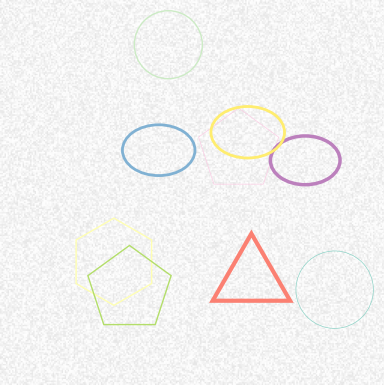[{"shape": "circle", "thickness": 0.5, "radius": 0.5, "center": [0.869, 0.248]}, {"shape": "hexagon", "thickness": 1, "radius": 0.57, "center": [0.296, 0.32]}, {"shape": "triangle", "thickness": 3, "radius": 0.58, "center": [0.653, 0.277]}, {"shape": "oval", "thickness": 2, "radius": 0.47, "center": [0.412, 0.61]}, {"shape": "pentagon", "thickness": 1, "radius": 0.57, "center": [0.336, 0.249]}, {"shape": "pentagon", "thickness": 0.5, "radius": 0.55, "center": [0.62, 0.61]}, {"shape": "oval", "thickness": 2.5, "radius": 0.45, "center": [0.793, 0.584]}, {"shape": "circle", "thickness": 1, "radius": 0.44, "center": [0.437, 0.884]}, {"shape": "oval", "thickness": 2, "radius": 0.48, "center": [0.643, 0.656]}]